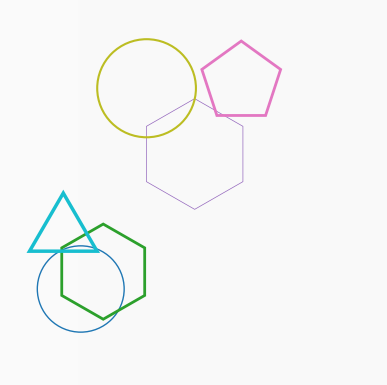[{"shape": "circle", "thickness": 1, "radius": 0.56, "center": [0.208, 0.249]}, {"shape": "hexagon", "thickness": 2, "radius": 0.62, "center": [0.266, 0.294]}, {"shape": "hexagon", "thickness": 0.5, "radius": 0.72, "center": [0.502, 0.6]}, {"shape": "pentagon", "thickness": 2, "radius": 0.53, "center": [0.623, 0.787]}, {"shape": "circle", "thickness": 1.5, "radius": 0.64, "center": [0.378, 0.771]}, {"shape": "triangle", "thickness": 2.5, "radius": 0.5, "center": [0.163, 0.398]}]